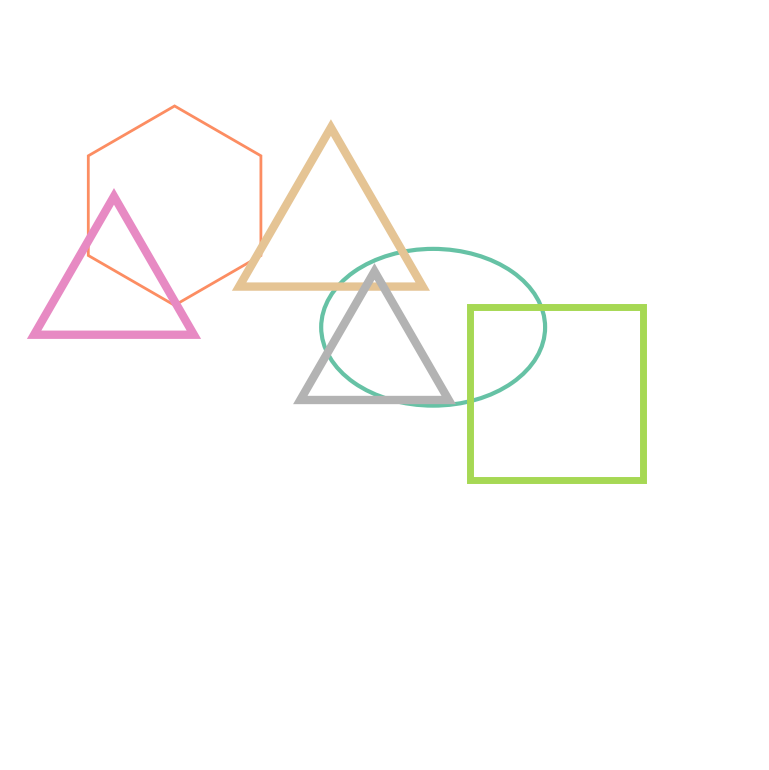[{"shape": "oval", "thickness": 1.5, "radius": 0.73, "center": [0.563, 0.575]}, {"shape": "hexagon", "thickness": 1, "radius": 0.65, "center": [0.227, 0.733]}, {"shape": "triangle", "thickness": 3, "radius": 0.6, "center": [0.148, 0.625]}, {"shape": "square", "thickness": 2.5, "radius": 0.56, "center": [0.722, 0.489]}, {"shape": "triangle", "thickness": 3, "radius": 0.69, "center": [0.43, 0.697]}, {"shape": "triangle", "thickness": 3, "radius": 0.56, "center": [0.486, 0.536]}]